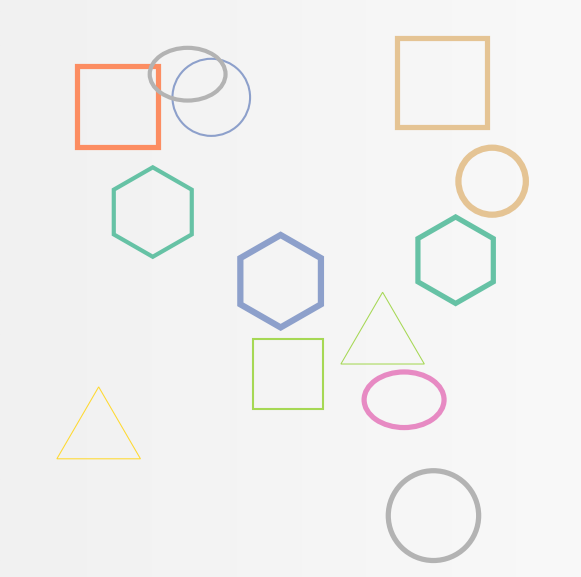[{"shape": "hexagon", "thickness": 2, "radius": 0.39, "center": [0.263, 0.632]}, {"shape": "hexagon", "thickness": 2.5, "radius": 0.37, "center": [0.784, 0.549]}, {"shape": "square", "thickness": 2.5, "radius": 0.35, "center": [0.202, 0.815]}, {"shape": "hexagon", "thickness": 3, "radius": 0.4, "center": [0.483, 0.512]}, {"shape": "circle", "thickness": 1, "radius": 0.33, "center": [0.363, 0.831]}, {"shape": "oval", "thickness": 2.5, "radius": 0.34, "center": [0.695, 0.307]}, {"shape": "triangle", "thickness": 0.5, "radius": 0.41, "center": [0.658, 0.41]}, {"shape": "square", "thickness": 1, "radius": 0.3, "center": [0.496, 0.351]}, {"shape": "triangle", "thickness": 0.5, "radius": 0.42, "center": [0.17, 0.246]}, {"shape": "circle", "thickness": 3, "radius": 0.29, "center": [0.847, 0.685]}, {"shape": "square", "thickness": 2.5, "radius": 0.39, "center": [0.76, 0.856]}, {"shape": "oval", "thickness": 2, "radius": 0.33, "center": [0.323, 0.871]}, {"shape": "circle", "thickness": 2.5, "radius": 0.39, "center": [0.746, 0.106]}]